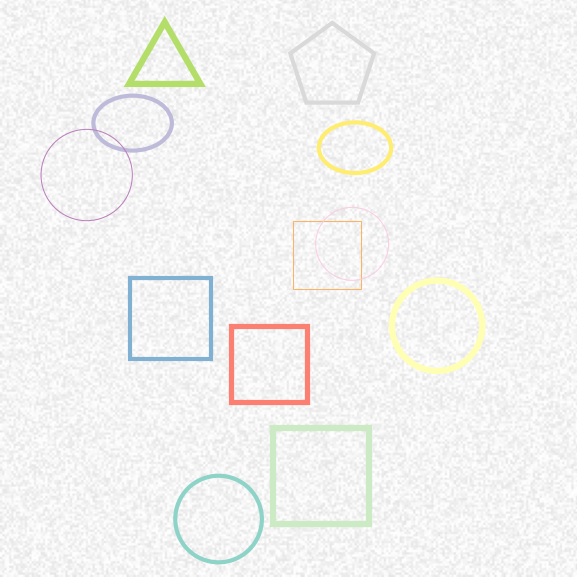[{"shape": "circle", "thickness": 2, "radius": 0.37, "center": [0.378, 0.1]}, {"shape": "circle", "thickness": 3, "radius": 0.39, "center": [0.757, 0.435]}, {"shape": "oval", "thickness": 2, "radius": 0.34, "center": [0.23, 0.786]}, {"shape": "square", "thickness": 2.5, "radius": 0.33, "center": [0.466, 0.369]}, {"shape": "square", "thickness": 2, "radius": 0.35, "center": [0.296, 0.448]}, {"shape": "square", "thickness": 0.5, "radius": 0.3, "center": [0.566, 0.557]}, {"shape": "triangle", "thickness": 3, "radius": 0.36, "center": [0.285, 0.89]}, {"shape": "circle", "thickness": 0.5, "radius": 0.32, "center": [0.61, 0.577]}, {"shape": "pentagon", "thickness": 2, "radius": 0.38, "center": [0.575, 0.883]}, {"shape": "circle", "thickness": 0.5, "radius": 0.4, "center": [0.15, 0.696]}, {"shape": "square", "thickness": 3, "radius": 0.42, "center": [0.556, 0.176]}, {"shape": "oval", "thickness": 2, "radius": 0.31, "center": [0.615, 0.743]}]